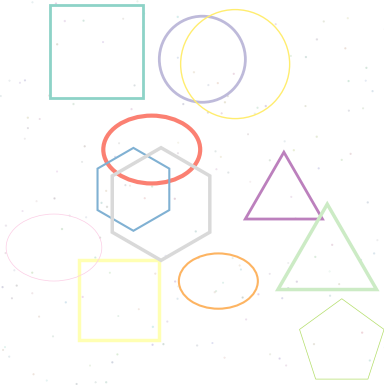[{"shape": "square", "thickness": 2, "radius": 0.6, "center": [0.25, 0.867]}, {"shape": "square", "thickness": 2.5, "radius": 0.52, "center": [0.309, 0.221]}, {"shape": "circle", "thickness": 2, "radius": 0.56, "center": [0.526, 0.846]}, {"shape": "oval", "thickness": 3, "radius": 0.63, "center": [0.394, 0.612]}, {"shape": "hexagon", "thickness": 1.5, "radius": 0.54, "center": [0.347, 0.508]}, {"shape": "oval", "thickness": 1.5, "radius": 0.51, "center": [0.567, 0.27]}, {"shape": "pentagon", "thickness": 0.5, "radius": 0.58, "center": [0.888, 0.109]}, {"shape": "oval", "thickness": 0.5, "radius": 0.62, "center": [0.14, 0.357]}, {"shape": "hexagon", "thickness": 2.5, "radius": 0.73, "center": [0.418, 0.47]}, {"shape": "triangle", "thickness": 2, "radius": 0.58, "center": [0.737, 0.489]}, {"shape": "triangle", "thickness": 2.5, "radius": 0.74, "center": [0.85, 0.322]}, {"shape": "circle", "thickness": 1, "radius": 0.71, "center": [0.611, 0.834]}]